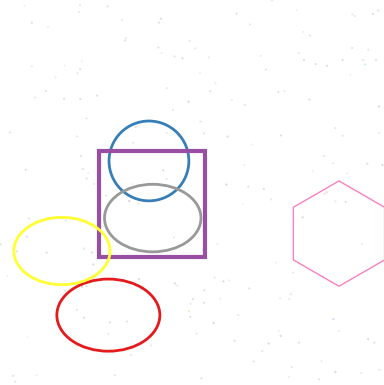[{"shape": "oval", "thickness": 2, "radius": 0.67, "center": [0.281, 0.181]}, {"shape": "circle", "thickness": 2, "radius": 0.52, "center": [0.387, 0.582]}, {"shape": "square", "thickness": 3, "radius": 0.69, "center": [0.395, 0.471]}, {"shape": "oval", "thickness": 2, "radius": 0.62, "center": [0.161, 0.348]}, {"shape": "hexagon", "thickness": 1, "radius": 0.68, "center": [0.88, 0.393]}, {"shape": "oval", "thickness": 2, "radius": 0.63, "center": [0.397, 0.434]}]